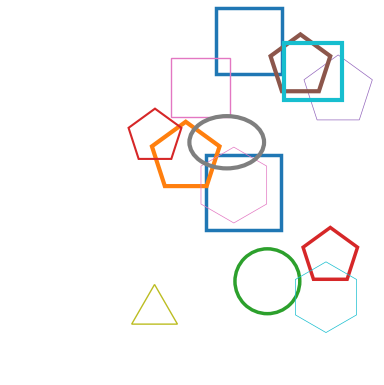[{"shape": "square", "thickness": 2.5, "radius": 0.43, "center": [0.646, 0.894]}, {"shape": "square", "thickness": 2.5, "radius": 0.49, "center": [0.632, 0.5]}, {"shape": "pentagon", "thickness": 3, "radius": 0.46, "center": [0.482, 0.591]}, {"shape": "circle", "thickness": 2.5, "radius": 0.42, "center": [0.694, 0.269]}, {"shape": "pentagon", "thickness": 1.5, "radius": 0.36, "center": [0.403, 0.646]}, {"shape": "pentagon", "thickness": 2.5, "radius": 0.37, "center": [0.858, 0.335]}, {"shape": "pentagon", "thickness": 0.5, "radius": 0.47, "center": [0.878, 0.764]}, {"shape": "pentagon", "thickness": 3, "radius": 0.41, "center": [0.78, 0.829]}, {"shape": "square", "thickness": 1, "radius": 0.38, "center": [0.521, 0.773]}, {"shape": "hexagon", "thickness": 0.5, "radius": 0.49, "center": [0.607, 0.519]}, {"shape": "oval", "thickness": 3, "radius": 0.48, "center": [0.589, 0.631]}, {"shape": "triangle", "thickness": 1, "radius": 0.34, "center": [0.401, 0.192]}, {"shape": "square", "thickness": 3, "radius": 0.37, "center": [0.813, 0.815]}, {"shape": "hexagon", "thickness": 0.5, "radius": 0.46, "center": [0.847, 0.228]}]